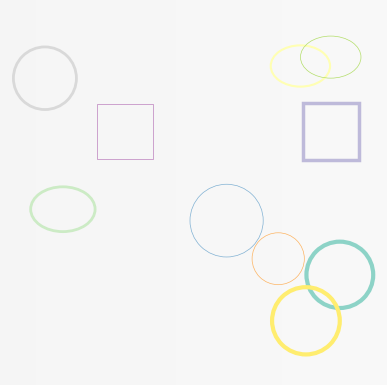[{"shape": "circle", "thickness": 3, "radius": 0.43, "center": [0.877, 0.286]}, {"shape": "oval", "thickness": 1.5, "radius": 0.38, "center": [0.775, 0.829]}, {"shape": "square", "thickness": 2.5, "radius": 0.37, "center": [0.855, 0.659]}, {"shape": "circle", "thickness": 0.5, "radius": 0.47, "center": [0.585, 0.427]}, {"shape": "circle", "thickness": 0.5, "radius": 0.34, "center": [0.718, 0.328]}, {"shape": "oval", "thickness": 0.5, "radius": 0.39, "center": [0.853, 0.852]}, {"shape": "circle", "thickness": 2, "radius": 0.41, "center": [0.116, 0.797]}, {"shape": "square", "thickness": 0.5, "radius": 0.36, "center": [0.323, 0.658]}, {"shape": "oval", "thickness": 2, "radius": 0.42, "center": [0.162, 0.457]}, {"shape": "circle", "thickness": 3, "radius": 0.44, "center": [0.789, 0.167]}]